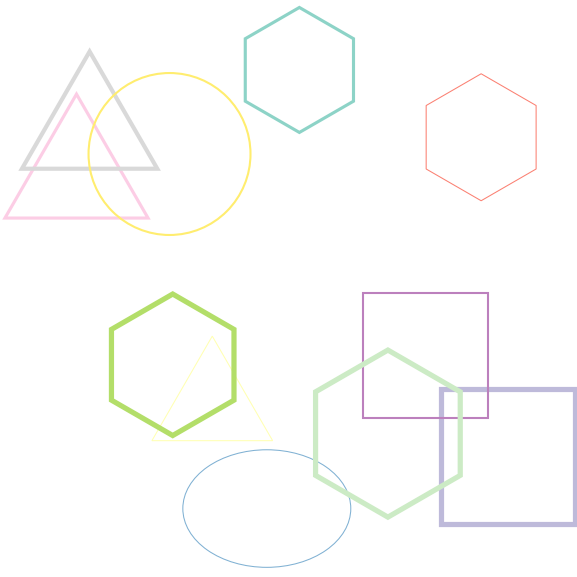[{"shape": "hexagon", "thickness": 1.5, "radius": 0.54, "center": [0.518, 0.878]}, {"shape": "triangle", "thickness": 0.5, "radius": 0.6, "center": [0.368, 0.296]}, {"shape": "square", "thickness": 2.5, "radius": 0.58, "center": [0.88, 0.208]}, {"shape": "hexagon", "thickness": 0.5, "radius": 0.55, "center": [0.833, 0.761]}, {"shape": "oval", "thickness": 0.5, "radius": 0.73, "center": [0.462, 0.119]}, {"shape": "hexagon", "thickness": 2.5, "radius": 0.61, "center": [0.299, 0.368]}, {"shape": "triangle", "thickness": 1.5, "radius": 0.72, "center": [0.132, 0.693]}, {"shape": "triangle", "thickness": 2, "radius": 0.68, "center": [0.155, 0.775]}, {"shape": "square", "thickness": 1, "radius": 0.54, "center": [0.737, 0.383]}, {"shape": "hexagon", "thickness": 2.5, "radius": 0.72, "center": [0.672, 0.248]}, {"shape": "circle", "thickness": 1, "radius": 0.7, "center": [0.294, 0.732]}]